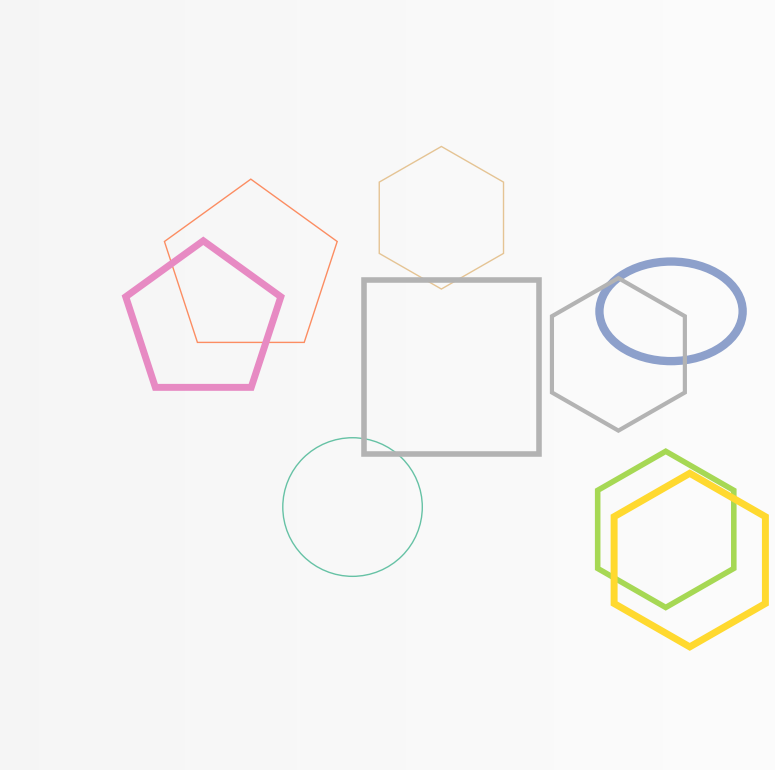[{"shape": "circle", "thickness": 0.5, "radius": 0.45, "center": [0.455, 0.342]}, {"shape": "pentagon", "thickness": 0.5, "radius": 0.59, "center": [0.324, 0.65]}, {"shape": "oval", "thickness": 3, "radius": 0.46, "center": [0.866, 0.596]}, {"shape": "pentagon", "thickness": 2.5, "radius": 0.53, "center": [0.262, 0.582]}, {"shape": "hexagon", "thickness": 2, "radius": 0.51, "center": [0.859, 0.312]}, {"shape": "hexagon", "thickness": 2.5, "radius": 0.56, "center": [0.89, 0.273]}, {"shape": "hexagon", "thickness": 0.5, "radius": 0.46, "center": [0.57, 0.717]}, {"shape": "hexagon", "thickness": 1.5, "radius": 0.5, "center": [0.798, 0.54]}, {"shape": "square", "thickness": 2, "radius": 0.56, "center": [0.582, 0.524]}]